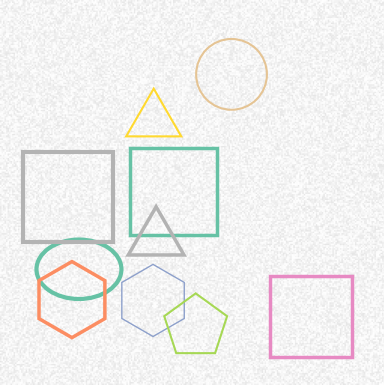[{"shape": "oval", "thickness": 3, "radius": 0.55, "center": [0.205, 0.301]}, {"shape": "square", "thickness": 2.5, "radius": 0.56, "center": [0.451, 0.502]}, {"shape": "hexagon", "thickness": 2.5, "radius": 0.49, "center": [0.187, 0.222]}, {"shape": "hexagon", "thickness": 1, "radius": 0.47, "center": [0.398, 0.22]}, {"shape": "square", "thickness": 2.5, "radius": 0.53, "center": [0.808, 0.178]}, {"shape": "pentagon", "thickness": 1.5, "radius": 0.43, "center": [0.508, 0.152]}, {"shape": "triangle", "thickness": 1.5, "radius": 0.41, "center": [0.399, 0.687]}, {"shape": "circle", "thickness": 1.5, "radius": 0.46, "center": [0.601, 0.807]}, {"shape": "triangle", "thickness": 2.5, "radius": 0.42, "center": [0.406, 0.379]}, {"shape": "square", "thickness": 3, "radius": 0.58, "center": [0.175, 0.487]}]